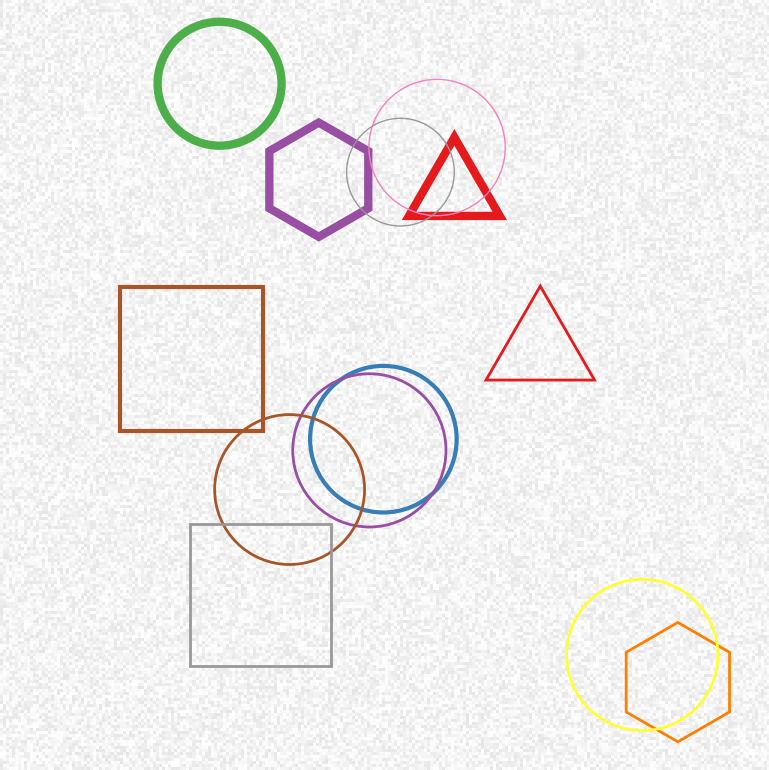[{"shape": "triangle", "thickness": 1, "radius": 0.41, "center": [0.702, 0.547]}, {"shape": "triangle", "thickness": 3, "radius": 0.34, "center": [0.59, 0.754]}, {"shape": "circle", "thickness": 1.5, "radius": 0.48, "center": [0.498, 0.43]}, {"shape": "circle", "thickness": 3, "radius": 0.4, "center": [0.285, 0.891]}, {"shape": "circle", "thickness": 1, "radius": 0.5, "center": [0.48, 0.415]}, {"shape": "hexagon", "thickness": 3, "radius": 0.37, "center": [0.414, 0.767]}, {"shape": "hexagon", "thickness": 1, "radius": 0.39, "center": [0.88, 0.114]}, {"shape": "circle", "thickness": 1, "radius": 0.49, "center": [0.834, 0.149]}, {"shape": "circle", "thickness": 1, "radius": 0.49, "center": [0.376, 0.364]}, {"shape": "square", "thickness": 1.5, "radius": 0.47, "center": [0.249, 0.534]}, {"shape": "circle", "thickness": 0.5, "radius": 0.44, "center": [0.568, 0.808]}, {"shape": "circle", "thickness": 0.5, "radius": 0.35, "center": [0.52, 0.776]}, {"shape": "square", "thickness": 1, "radius": 0.46, "center": [0.338, 0.227]}]